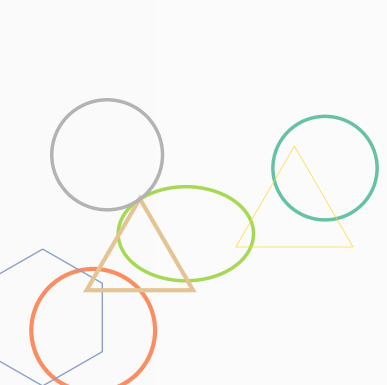[{"shape": "circle", "thickness": 2.5, "radius": 0.67, "center": [0.839, 0.563]}, {"shape": "circle", "thickness": 3, "radius": 0.8, "center": [0.24, 0.142]}, {"shape": "hexagon", "thickness": 1, "radius": 0.89, "center": [0.11, 0.175]}, {"shape": "oval", "thickness": 2.5, "radius": 0.87, "center": [0.48, 0.393]}, {"shape": "triangle", "thickness": 0.5, "radius": 0.87, "center": [0.76, 0.446]}, {"shape": "triangle", "thickness": 3, "radius": 0.79, "center": [0.361, 0.325]}, {"shape": "circle", "thickness": 2.5, "radius": 0.71, "center": [0.276, 0.598]}]